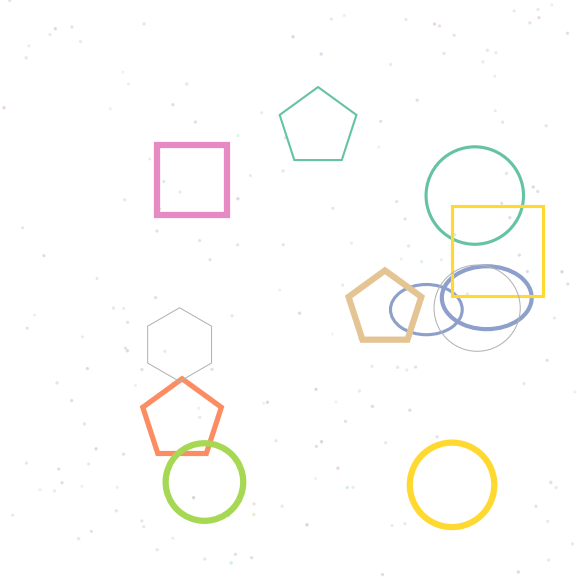[{"shape": "circle", "thickness": 1.5, "radius": 0.42, "center": [0.822, 0.661]}, {"shape": "pentagon", "thickness": 1, "radius": 0.35, "center": [0.551, 0.779]}, {"shape": "pentagon", "thickness": 2.5, "radius": 0.36, "center": [0.315, 0.272]}, {"shape": "oval", "thickness": 2, "radius": 0.39, "center": [0.843, 0.484]}, {"shape": "oval", "thickness": 1.5, "radius": 0.31, "center": [0.738, 0.463]}, {"shape": "square", "thickness": 3, "radius": 0.3, "center": [0.332, 0.688]}, {"shape": "circle", "thickness": 3, "radius": 0.34, "center": [0.354, 0.164]}, {"shape": "square", "thickness": 1.5, "radius": 0.39, "center": [0.862, 0.565]}, {"shape": "circle", "thickness": 3, "radius": 0.37, "center": [0.783, 0.16]}, {"shape": "pentagon", "thickness": 3, "radius": 0.33, "center": [0.667, 0.465]}, {"shape": "hexagon", "thickness": 0.5, "radius": 0.32, "center": [0.311, 0.402]}, {"shape": "circle", "thickness": 0.5, "radius": 0.37, "center": [0.826, 0.465]}]